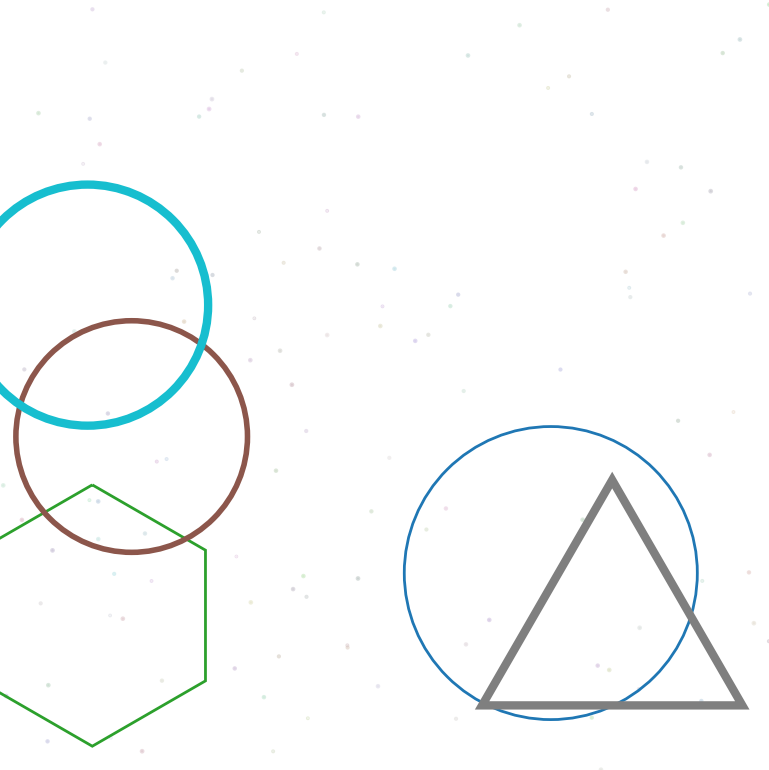[{"shape": "circle", "thickness": 1, "radius": 0.95, "center": [0.715, 0.256]}, {"shape": "hexagon", "thickness": 1, "radius": 0.85, "center": [0.12, 0.201]}, {"shape": "circle", "thickness": 2, "radius": 0.75, "center": [0.171, 0.433]}, {"shape": "triangle", "thickness": 3, "radius": 0.98, "center": [0.795, 0.181]}, {"shape": "circle", "thickness": 3, "radius": 0.78, "center": [0.114, 0.604]}]